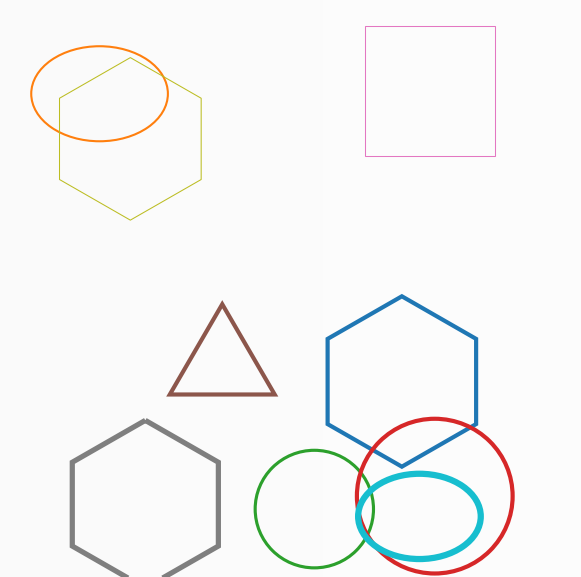[{"shape": "hexagon", "thickness": 2, "radius": 0.74, "center": [0.691, 0.339]}, {"shape": "oval", "thickness": 1, "radius": 0.59, "center": [0.171, 0.837]}, {"shape": "circle", "thickness": 1.5, "radius": 0.51, "center": [0.541, 0.118]}, {"shape": "circle", "thickness": 2, "radius": 0.67, "center": [0.748, 0.14]}, {"shape": "triangle", "thickness": 2, "radius": 0.52, "center": [0.382, 0.368]}, {"shape": "square", "thickness": 0.5, "radius": 0.56, "center": [0.74, 0.841]}, {"shape": "hexagon", "thickness": 2.5, "radius": 0.73, "center": [0.25, 0.126]}, {"shape": "hexagon", "thickness": 0.5, "radius": 0.7, "center": [0.224, 0.759]}, {"shape": "oval", "thickness": 3, "radius": 0.53, "center": [0.722, 0.105]}]